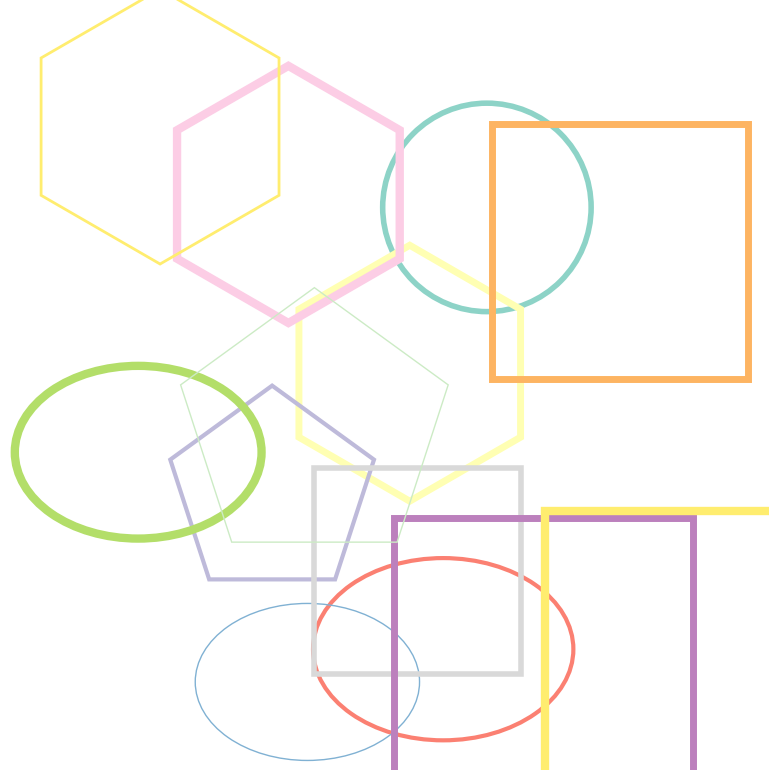[{"shape": "circle", "thickness": 2, "radius": 0.68, "center": [0.632, 0.731]}, {"shape": "hexagon", "thickness": 2.5, "radius": 0.83, "center": [0.532, 0.515]}, {"shape": "pentagon", "thickness": 1.5, "radius": 0.7, "center": [0.353, 0.36]}, {"shape": "oval", "thickness": 1.5, "radius": 0.85, "center": [0.576, 0.157]}, {"shape": "oval", "thickness": 0.5, "radius": 0.73, "center": [0.399, 0.114]}, {"shape": "square", "thickness": 2.5, "radius": 0.83, "center": [0.805, 0.673]}, {"shape": "oval", "thickness": 3, "radius": 0.8, "center": [0.179, 0.413]}, {"shape": "hexagon", "thickness": 3, "radius": 0.83, "center": [0.375, 0.747]}, {"shape": "square", "thickness": 2, "radius": 0.67, "center": [0.542, 0.258]}, {"shape": "square", "thickness": 2.5, "radius": 0.97, "center": [0.706, 0.134]}, {"shape": "pentagon", "thickness": 0.5, "radius": 0.91, "center": [0.408, 0.444]}, {"shape": "square", "thickness": 3, "radius": 0.96, "center": [0.9, 0.145]}, {"shape": "hexagon", "thickness": 1, "radius": 0.89, "center": [0.208, 0.836]}]